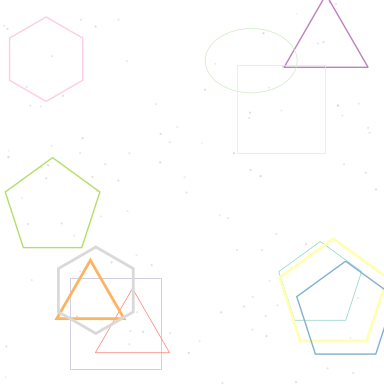[{"shape": "pentagon", "thickness": 0.5, "radius": 0.57, "center": [0.832, 0.26]}, {"shape": "pentagon", "thickness": 2, "radius": 0.73, "center": [0.866, 0.233]}, {"shape": "square", "thickness": 0.5, "radius": 0.59, "center": [0.299, 0.159]}, {"shape": "triangle", "thickness": 0.5, "radius": 0.56, "center": [0.344, 0.139]}, {"shape": "pentagon", "thickness": 1, "radius": 0.67, "center": [0.898, 0.188]}, {"shape": "triangle", "thickness": 2, "radius": 0.51, "center": [0.235, 0.223]}, {"shape": "pentagon", "thickness": 1, "radius": 0.65, "center": [0.137, 0.461]}, {"shape": "hexagon", "thickness": 1, "radius": 0.55, "center": [0.12, 0.846]}, {"shape": "hexagon", "thickness": 2, "radius": 0.56, "center": [0.249, 0.246]}, {"shape": "triangle", "thickness": 1, "radius": 0.63, "center": [0.847, 0.888]}, {"shape": "oval", "thickness": 0.5, "radius": 0.6, "center": [0.652, 0.842]}, {"shape": "square", "thickness": 0.5, "radius": 0.57, "center": [0.729, 0.716]}]